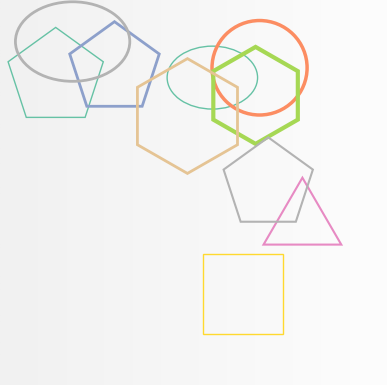[{"shape": "oval", "thickness": 1, "radius": 0.58, "center": [0.548, 0.798]}, {"shape": "pentagon", "thickness": 1, "radius": 0.65, "center": [0.144, 0.8]}, {"shape": "circle", "thickness": 2.5, "radius": 0.61, "center": [0.67, 0.824]}, {"shape": "pentagon", "thickness": 2, "radius": 0.61, "center": [0.295, 0.822]}, {"shape": "triangle", "thickness": 1.5, "radius": 0.58, "center": [0.78, 0.423]}, {"shape": "hexagon", "thickness": 3, "radius": 0.63, "center": [0.66, 0.752]}, {"shape": "square", "thickness": 1, "radius": 0.52, "center": [0.628, 0.236]}, {"shape": "hexagon", "thickness": 2, "radius": 0.75, "center": [0.484, 0.699]}, {"shape": "pentagon", "thickness": 1.5, "radius": 0.61, "center": [0.692, 0.522]}, {"shape": "oval", "thickness": 2, "radius": 0.74, "center": [0.187, 0.892]}]